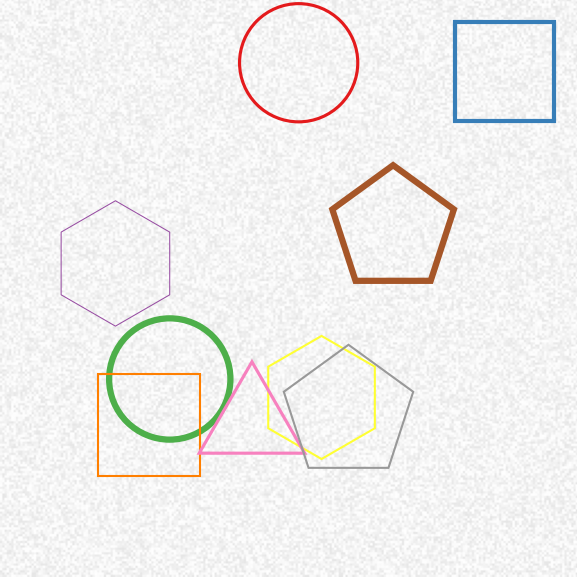[{"shape": "circle", "thickness": 1.5, "radius": 0.51, "center": [0.517, 0.89]}, {"shape": "square", "thickness": 2, "radius": 0.43, "center": [0.873, 0.875]}, {"shape": "circle", "thickness": 3, "radius": 0.53, "center": [0.294, 0.343]}, {"shape": "hexagon", "thickness": 0.5, "radius": 0.54, "center": [0.2, 0.543]}, {"shape": "square", "thickness": 1, "radius": 0.44, "center": [0.258, 0.264]}, {"shape": "hexagon", "thickness": 1, "radius": 0.53, "center": [0.557, 0.311]}, {"shape": "pentagon", "thickness": 3, "radius": 0.55, "center": [0.681, 0.602]}, {"shape": "triangle", "thickness": 1.5, "radius": 0.53, "center": [0.436, 0.267]}, {"shape": "pentagon", "thickness": 1, "radius": 0.59, "center": [0.603, 0.284]}]